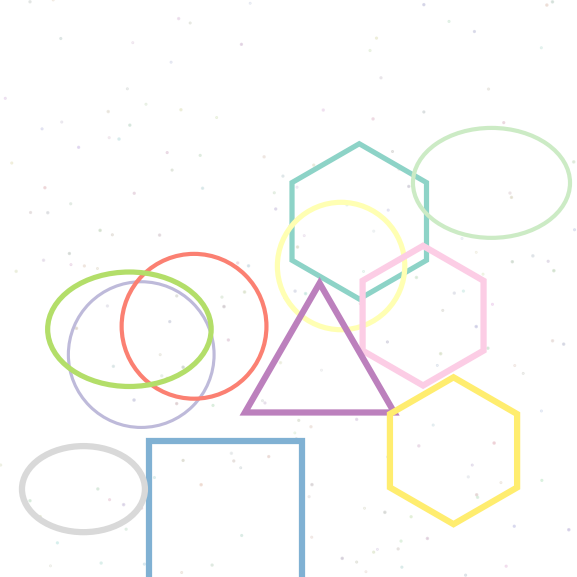[{"shape": "hexagon", "thickness": 2.5, "radius": 0.67, "center": [0.622, 0.616]}, {"shape": "circle", "thickness": 2.5, "radius": 0.55, "center": [0.591, 0.539]}, {"shape": "circle", "thickness": 1.5, "radius": 0.63, "center": [0.245, 0.385]}, {"shape": "circle", "thickness": 2, "radius": 0.63, "center": [0.336, 0.434]}, {"shape": "square", "thickness": 3, "radius": 0.66, "center": [0.39, 0.103]}, {"shape": "oval", "thickness": 2.5, "radius": 0.71, "center": [0.224, 0.429]}, {"shape": "hexagon", "thickness": 3, "radius": 0.6, "center": [0.733, 0.453]}, {"shape": "oval", "thickness": 3, "radius": 0.53, "center": [0.144, 0.152]}, {"shape": "triangle", "thickness": 3, "radius": 0.75, "center": [0.553, 0.36]}, {"shape": "oval", "thickness": 2, "radius": 0.68, "center": [0.851, 0.682]}, {"shape": "hexagon", "thickness": 3, "radius": 0.64, "center": [0.785, 0.219]}]